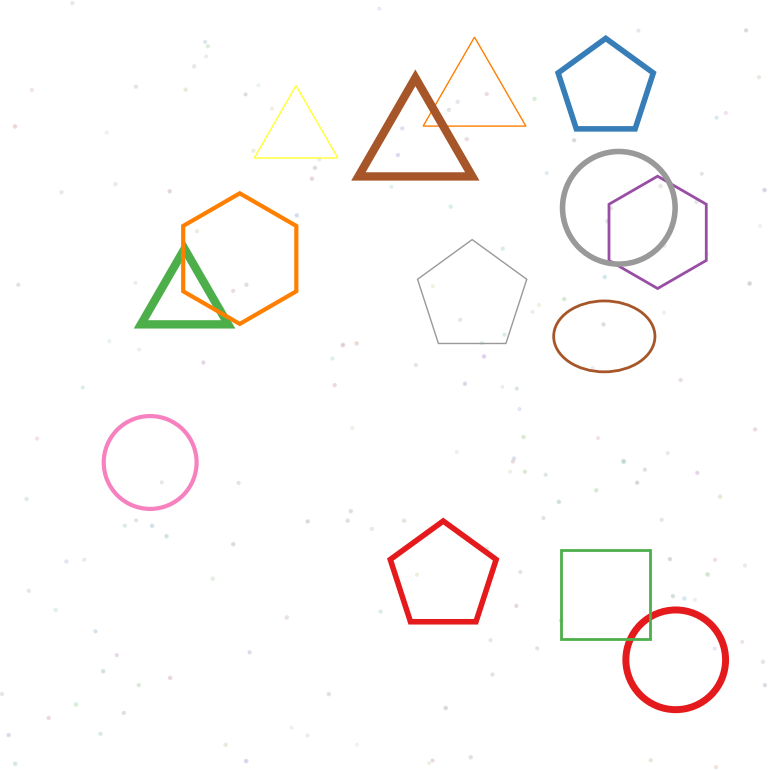[{"shape": "pentagon", "thickness": 2, "radius": 0.36, "center": [0.576, 0.251]}, {"shape": "circle", "thickness": 2.5, "radius": 0.32, "center": [0.878, 0.143]}, {"shape": "pentagon", "thickness": 2, "radius": 0.32, "center": [0.787, 0.885]}, {"shape": "triangle", "thickness": 3, "radius": 0.33, "center": [0.24, 0.611]}, {"shape": "square", "thickness": 1, "radius": 0.29, "center": [0.786, 0.228]}, {"shape": "hexagon", "thickness": 1, "radius": 0.36, "center": [0.854, 0.698]}, {"shape": "hexagon", "thickness": 1.5, "radius": 0.42, "center": [0.311, 0.664]}, {"shape": "triangle", "thickness": 0.5, "radius": 0.39, "center": [0.616, 0.875]}, {"shape": "triangle", "thickness": 0.5, "radius": 0.31, "center": [0.384, 0.826]}, {"shape": "triangle", "thickness": 3, "radius": 0.43, "center": [0.539, 0.814]}, {"shape": "oval", "thickness": 1, "radius": 0.33, "center": [0.785, 0.563]}, {"shape": "circle", "thickness": 1.5, "radius": 0.3, "center": [0.195, 0.399]}, {"shape": "circle", "thickness": 2, "radius": 0.37, "center": [0.804, 0.73]}, {"shape": "pentagon", "thickness": 0.5, "radius": 0.37, "center": [0.613, 0.614]}]